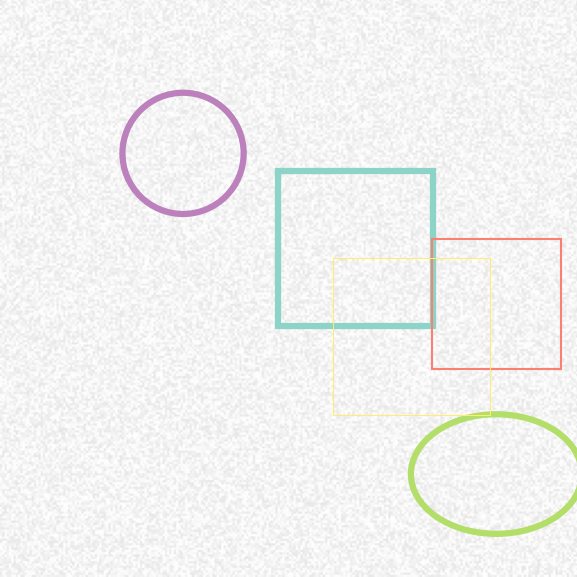[{"shape": "square", "thickness": 3, "radius": 0.67, "center": [0.615, 0.568]}, {"shape": "square", "thickness": 1, "radius": 0.56, "center": [0.859, 0.473]}, {"shape": "oval", "thickness": 3, "radius": 0.74, "center": [0.859, 0.178]}, {"shape": "circle", "thickness": 3, "radius": 0.52, "center": [0.317, 0.734]}, {"shape": "square", "thickness": 0.5, "radius": 0.68, "center": [0.712, 0.417]}]